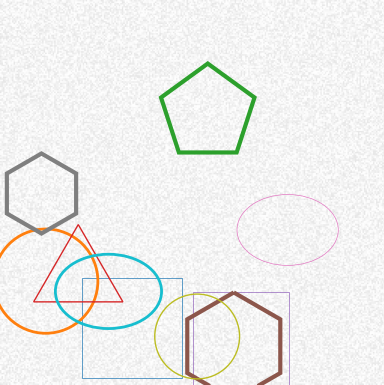[{"shape": "square", "thickness": 0.5, "radius": 0.65, "center": [0.344, 0.149]}, {"shape": "circle", "thickness": 2, "radius": 0.68, "center": [0.119, 0.27]}, {"shape": "pentagon", "thickness": 3, "radius": 0.64, "center": [0.54, 0.707]}, {"shape": "triangle", "thickness": 1, "radius": 0.67, "center": [0.203, 0.283]}, {"shape": "square", "thickness": 0.5, "radius": 0.62, "center": [0.626, 0.116]}, {"shape": "hexagon", "thickness": 3, "radius": 0.7, "center": [0.607, 0.101]}, {"shape": "oval", "thickness": 0.5, "radius": 0.66, "center": [0.747, 0.403]}, {"shape": "hexagon", "thickness": 3, "radius": 0.52, "center": [0.108, 0.497]}, {"shape": "circle", "thickness": 1, "radius": 0.55, "center": [0.512, 0.126]}, {"shape": "oval", "thickness": 2, "radius": 0.69, "center": [0.282, 0.243]}]